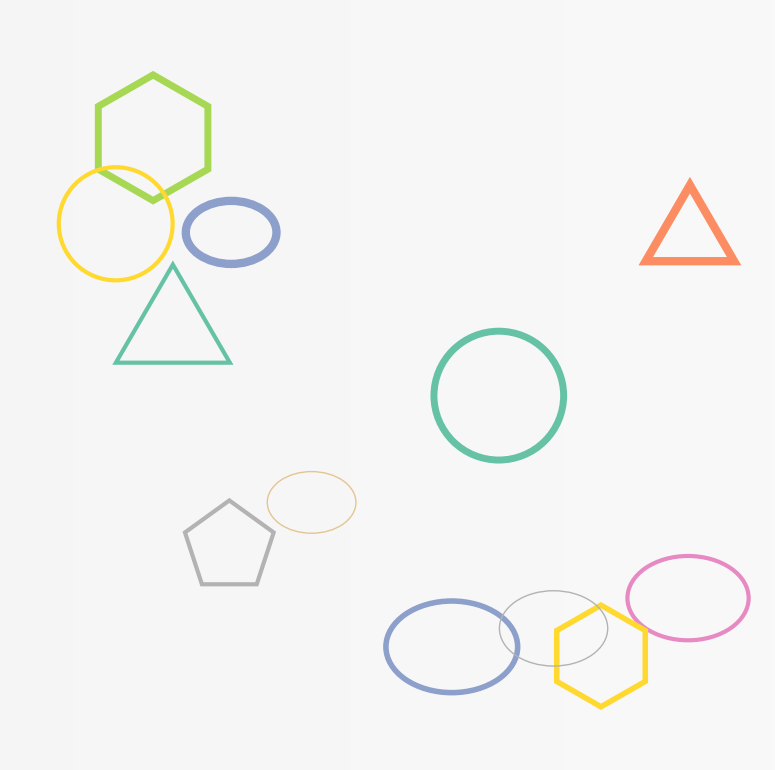[{"shape": "circle", "thickness": 2.5, "radius": 0.42, "center": [0.644, 0.486]}, {"shape": "triangle", "thickness": 1.5, "radius": 0.42, "center": [0.223, 0.571]}, {"shape": "triangle", "thickness": 3, "radius": 0.33, "center": [0.89, 0.694]}, {"shape": "oval", "thickness": 3, "radius": 0.29, "center": [0.298, 0.698]}, {"shape": "oval", "thickness": 2, "radius": 0.42, "center": [0.583, 0.16]}, {"shape": "oval", "thickness": 1.5, "radius": 0.39, "center": [0.888, 0.223]}, {"shape": "hexagon", "thickness": 2.5, "radius": 0.41, "center": [0.198, 0.821]}, {"shape": "circle", "thickness": 1.5, "radius": 0.37, "center": [0.149, 0.709]}, {"shape": "hexagon", "thickness": 2, "radius": 0.33, "center": [0.775, 0.148]}, {"shape": "oval", "thickness": 0.5, "radius": 0.29, "center": [0.402, 0.348]}, {"shape": "pentagon", "thickness": 1.5, "radius": 0.3, "center": [0.296, 0.29]}, {"shape": "oval", "thickness": 0.5, "radius": 0.35, "center": [0.714, 0.184]}]